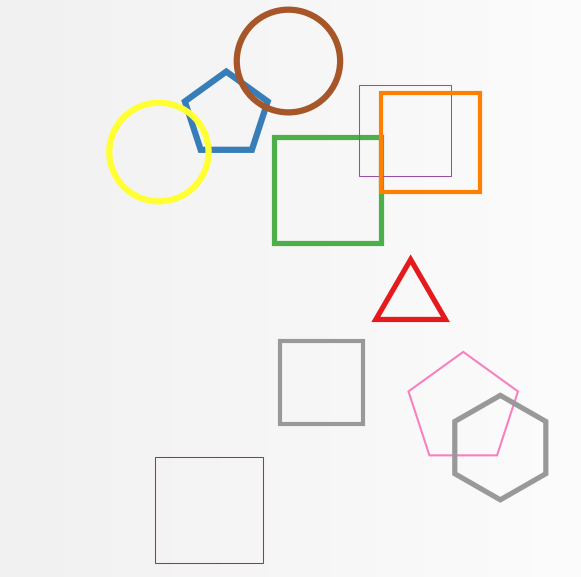[{"shape": "square", "thickness": 0.5, "radius": 0.46, "center": [0.36, 0.116]}, {"shape": "triangle", "thickness": 2.5, "radius": 0.35, "center": [0.706, 0.481]}, {"shape": "pentagon", "thickness": 3, "radius": 0.37, "center": [0.389, 0.8]}, {"shape": "square", "thickness": 2.5, "radius": 0.46, "center": [0.563, 0.67]}, {"shape": "square", "thickness": 0.5, "radius": 0.39, "center": [0.697, 0.773]}, {"shape": "square", "thickness": 2, "radius": 0.43, "center": [0.741, 0.752]}, {"shape": "circle", "thickness": 3, "radius": 0.43, "center": [0.273, 0.736]}, {"shape": "circle", "thickness": 3, "radius": 0.44, "center": [0.496, 0.893]}, {"shape": "pentagon", "thickness": 1, "radius": 0.5, "center": [0.797, 0.291]}, {"shape": "hexagon", "thickness": 2.5, "radius": 0.45, "center": [0.861, 0.224]}, {"shape": "square", "thickness": 2, "radius": 0.36, "center": [0.553, 0.337]}]